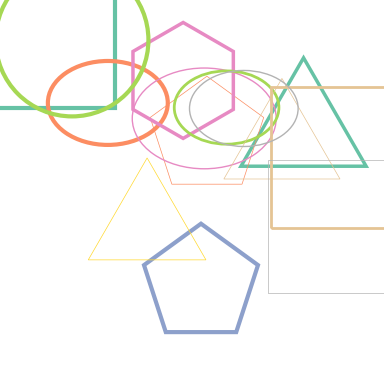[{"shape": "triangle", "thickness": 2.5, "radius": 0.94, "center": [0.788, 0.662]}, {"shape": "square", "thickness": 3, "radius": 0.81, "center": [0.136, 0.882]}, {"shape": "oval", "thickness": 3, "radius": 0.78, "center": [0.28, 0.733]}, {"shape": "pentagon", "thickness": 0.5, "radius": 0.78, "center": [0.537, 0.647]}, {"shape": "pentagon", "thickness": 3, "radius": 0.78, "center": [0.522, 0.263]}, {"shape": "oval", "thickness": 1, "radius": 0.93, "center": [0.53, 0.692]}, {"shape": "hexagon", "thickness": 2.5, "radius": 0.75, "center": [0.476, 0.791]}, {"shape": "circle", "thickness": 3, "radius": 0.99, "center": [0.187, 0.896]}, {"shape": "oval", "thickness": 2, "radius": 0.68, "center": [0.589, 0.721]}, {"shape": "triangle", "thickness": 0.5, "radius": 0.88, "center": [0.382, 0.413]}, {"shape": "square", "thickness": 2, "radius": 0.92, "center": [0.887, 0.59]}, {"shape": "triangle", "thickness": 0.5, "radius": 0.87, "center": [0.732, 0.622]}, {"shape": "square", "thickness": 0.5, "radius": 0.86, "center": [0.869, 0.412]}, {"shape": "oval", "thickness": 1, "radius": 0.71, "center": [0.633, 0.718]}]